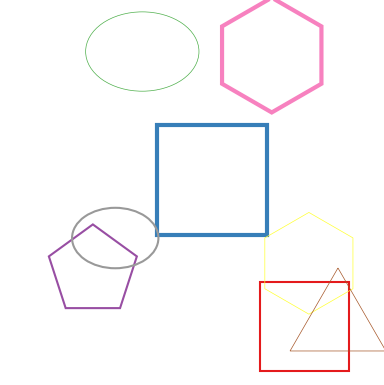[{"shape": "square", "thickness": 1.5, "radius": 0.57, "center": [0.791, 0.152]}, {"shape": "square", "thickness": 3, "radius": 0.72, "center": [0.551, 0.532]}, {"shape": "oval", "thickness": 0.5, "radius": 0.74, "center": [0.37, 0.866]}, {"shape": "pentagon", "thickness": 1.5, "radius": 0.6, "center": [0.241, 0.297]}, {"shape": "hexagon", "thickness": 0.5, "radius": 0.66, "center": [0.802, 0.316]}, {"shape": "triangle", "thickness": 0.5, "radius": 0.72, "center": [0.878, 0.16]}, {"shape": "hexagon", "thickness": 3, "radius": 0.75, "center": [0.706, 0.857]}, {"shape": "oval", "thickness": 1.5, "radius": 0.56, "center": [0.299, 0.382]}]